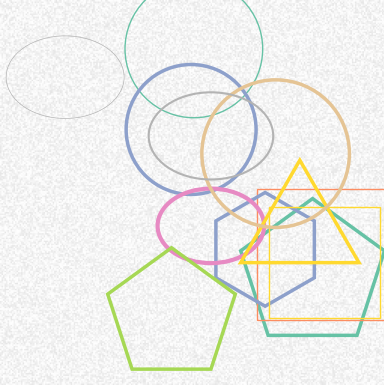[{"shape": "circle", "thickness": 1, "radius": 0.89, "center": [0.503, 0.873]}, {"shape": "pentagon", "thickness": 2.5, "radius": 0.98, "center": [0.812, 0.288]}, {"shape": "square", "thickness": 1, "radius": 0.85, "center": [0.839, 0.339]}, {"shape": "hexagon", "thickness": 2.5, "radius": 0.74, "center": [0.689, 0.352]}, {"shape": "circle", "thickness": 2.5, "radius": 0.84, "center": [0.496, 0.664]}, {"shape": "oval", "thickness": 3, "radius": 0.69, "center": [0.548, 0.413]}, {"shape": "pentagon", "thickness": 2.5, "radius": 0.87, "center": [0.445, 0.182]}, {"shape": "square", "thickness": 1, "radius": 0.72, "center": [0.843, 0.319]}, {"shape": "triangle", "thickness": 2.5, "radius": 0.89, "center": [0.779, 0.406]}, {"shape": "circle", "thickness": 2.5, "radius": 0.96, "center": [0.716, 0.601]}, {"shape": "oval", "thickness": 1.5, "radius": 0.81, "center": [0.548, 0.647]}, {"shape": "oval", "thickness": 0.5, "radius": 0.77, "center": [0.169, 0.8]}]